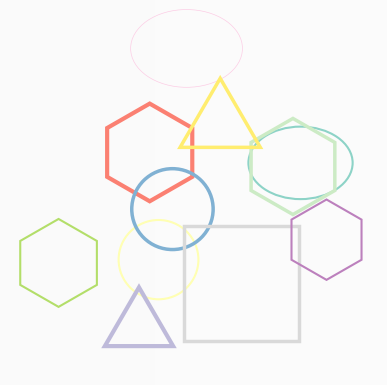[{"shape": "oval", "thickness": 1.5, "radius": 0.67, "center": [0.776, 0.577]}, {"shape": "circle", "thickness": 1.5, "radius": 0.51, "center": [0.409, 0.326]}, {"shape": "triangle", "thickness": 3, "radius": 0.51, "center": [0.359, 0.152]}, {"shape": "hexagon", "thickness": 3, "radius": 0.63, "center": [0.386, 0.604]}, {"shape": "circle", "thickness": 2.5, "radius": 0.53, "center": [0.445, 0.457]}, {"shape": "hexagon", "thickness": 1.5, "radius": 0.57, "center": [0.151, 0.317]}, {"shape": "oval", "thickness": 0.5, "radius": 0.72, "center": [0.481, 0.874]}, {"shape": "square", "thickness": 2.5, "radius": 0.74, "center": [0.623, 0.264]}, {"shape": "hexagon", "thickness": 1.5, "radius": 0.52, "center": [0.843, 0.377]}, {"shape": "hexagon", "thickness": 2.5, "radius": 0.62, "center": [0.756, 0.568]}, {"shape": "triangle", "thickness": 2.5, "radius": 0.6, "center": [0.568, 0.677]}]